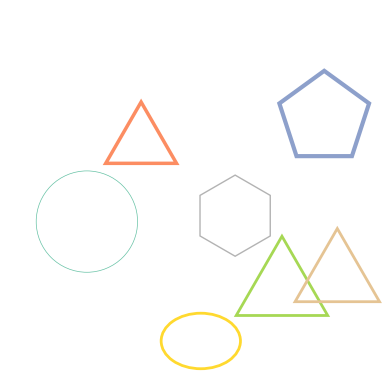[{"shape": "circle", "thickness": 0.5, "radius": 0.66, "center": [0.226, 0.424]}, {"shape": "triangle", "thickness": 2.5, "radius": 0.53, "center": [0.367, 0.629]}, {"shape": "pentagon", "thickness": 3, "radius": 0.61, "center": [0.842, 0.694]}, {"shape": "triangle", "thickness": 2, "radius": 0.69, "center": [0.732, 0.249]}, {"shape": "oval", "thickness": 2, "radius": 0.51, "center": [0.522, 0.114]}, {"shape": "triangle", "thickness": 2, "radius": 0.63, "center": [0.876, 0.28]}, {"shape": "hexagon", "thickness": 1, "radius": 0.53, "center": [0.611, 0.44]}]